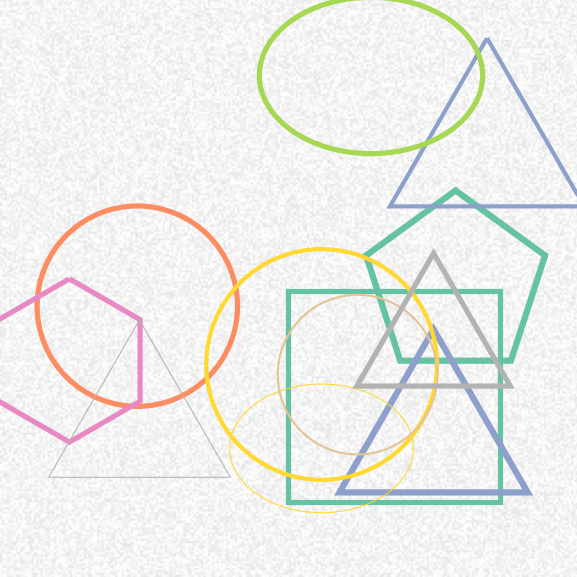[{"shape": "square", "thickness": 2.5, "radius": 0.92, "center": [0.682, 0.312]}, {"shape": "pentagon", "thickness": 3, "radius": 0.81, "center": [0.789, 0.506]}, {"shape": "circle", "thickness": 2.5, "radius": 0.87, "center": [0.238, 0.469]}, {"shape": "triangle", "thickness": 3, "radius": 0.94, "center": [0.751, 0.241]}, {"shape": "triangle", "thickness": 2, "radius": 0.97, "center": [0.843, 0.739]}, {"shape": "hexagon", "thickness": 2.5, "radius": 0.71, "center": [0.12, 0.375]}, {"shape": "oval", "thickness": 2.5, "radius": 0.97, "center": [0.642, 0.868]}, {"shape": "circle", "thickness": 2, "radius": 1.0, "center": [0.557, 0.368]}, {"shape": "oval", "thickness": 0.5, "radius": 0.8, "center": [0.557, 0.223]}, {"shape": "circle", "thickness": 1, "radius": 0.69, "center": [0.619, 0.35]}, {"shape": "triangle", "thickness": 2.5, "radius": 0.77, "center": [0.751, 0.407]}, {"shape": "triangle", "thickness": 0.5, "radius": 0.91, "center": [0.242, 0.263]}]